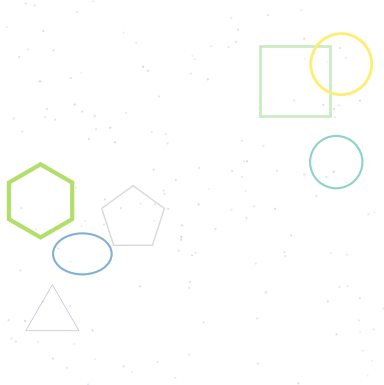[{"shape": "circle", "thickness": 1.5, "radius": 0.34, "center": [0.873, 0.579]}, {"shape": "triangle", "thickness": 0.5, "radius": 0.4, "center": [0.136, 0.181]}, {"shape": "oval", "thickness": 1.5, "radius": 0.38, "center": [0.214, 0.341]}, {"shape": "hexagon", "thickness": 3, "radius": 0.47, "center": [0.105, 0.478]}, {"shape": "pentagon", "thickness": 1, "radius": 0.43, "center": [0.346, 0.432]}, {"shape": "square", "thickness": 2, "radius": 0.45, "center": [0.765, 0.789]}, {"shape": "circle", "thickness": 2, "radius": 0.4, "center": [0.886, 0.833]}]